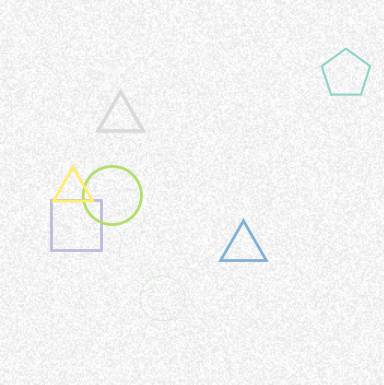[{"shape": "pentagon", "thickness": 1.5, "radius": 0.33, "center": [0.899, 0.808]}, {"shape": "square", "thickness": 2, "radius": 0.33, "center": [0.198, 0.415]}, {"shape": "triangle", "thickness": 2, "radius": 0.34, "center": [0.632, 0.358]}, {"shape": "circle", "thickness": 2, "radius": 0.38, "center": [0.292, 0.492]}, {"shape": "triangle", "thickness": 2.5, "radius": 0.34, "center": [0.313, 0.694]}, {"shape": "circle", "thickness": 0.5, "radius": 0.29, "center": [0.422, 0.225]}, {"shape": "triangle", "thickness": 2, "radius": 0.29, "center": [0.19, 0.507]}]